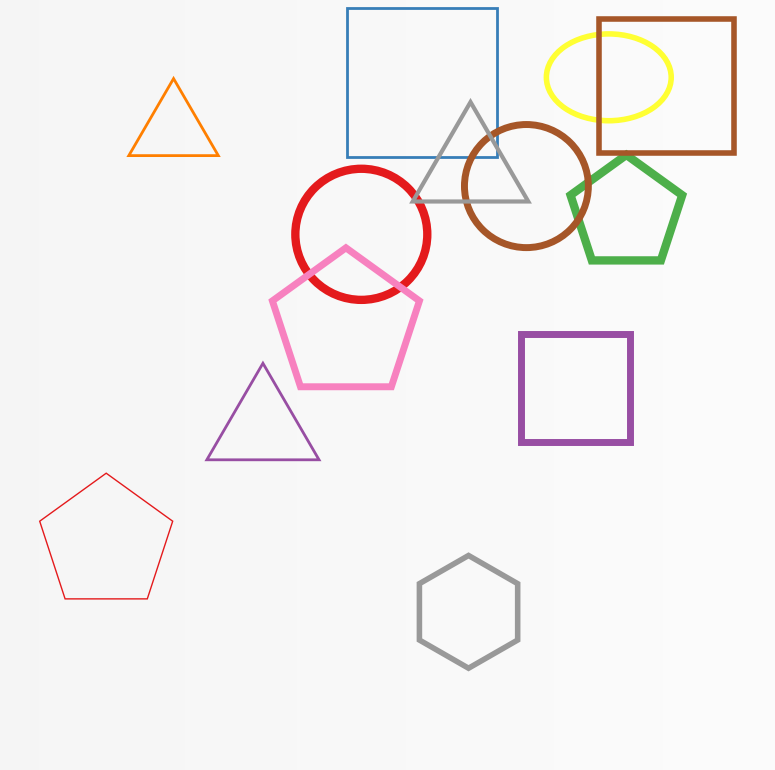[{"shape": "pentagon", "thickness": 0.5, "radius": 0.45, "center": [0.137, 0.295]}, {"shape": "circle", "thickness": 3, "radius": 0.43, "center": [0.466, 0.696]}, {"shape": "square", "thickness": 1, "radius": 0.49, "center": [0.545, 0.893]}, {"shape": "pentagon", "thickness": 3, "radius": 0.38, "center": [0.808, 0.723]}, {"shape": "square", "thickness": 2.5, "radius": 0.35, "center": [0.742, 0.496]}, {"shape": "triangle", "thickness": 1, "radius": 0.42, "center": [0.339, 0.445]}, {"shape": "triangle", "thickness": 1, "radius": 0.33, "center": [0.224, 0.831]}, {"shape": "oval", "thickness": 2, "radius": 0.4, "center": [0.786, 0.9]}, {"shape": "square", "thickness": 2, "radius": 0.44, "center": [0.86, 0.888]}, {"shape": "circle", "thickness": 2.5, "radius": 0.4, "center": [0.679, 0.758]}, {"shape": "pentagon", "thickness": 2.5, "radius": 0.5, "center": [0.446, 0.578]}, {"shape": "triangle", "thickness": 1.5, "radius": 0.43, "center": [0.607, 0.781]}, {"shape": "hexagon", "thickness": 2, "radius": 0.37, "center": [0.605, 0.205]}]